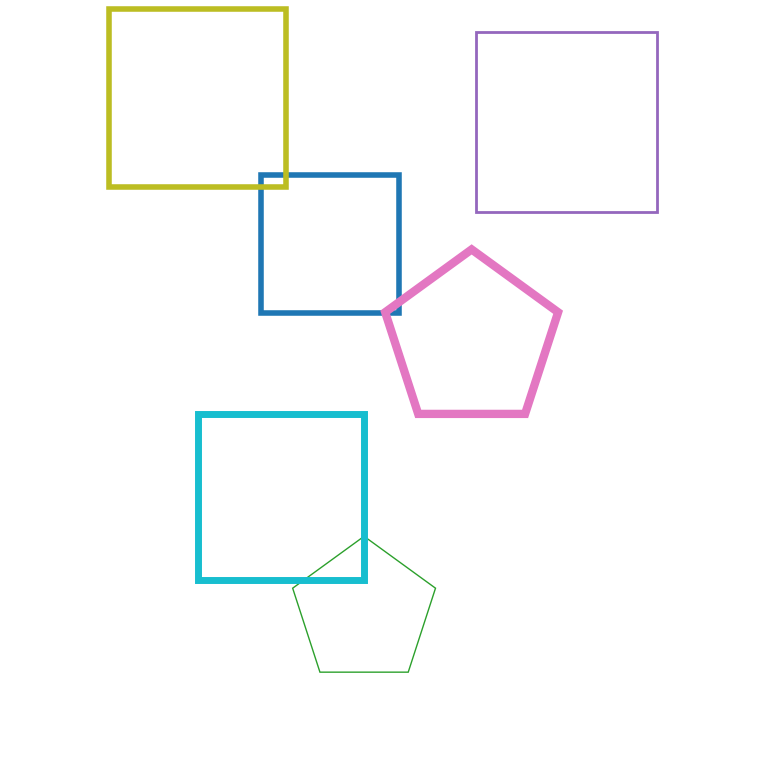[{"shape": "square", "thickness": 2, "radius": 0.45, "center": [0.429, 0.683]}, {"shape": "pentagon", "thickness": 0.5, "radius": 0.49, "center": [0.473, 0.206]}, {"shape": "square", "thickness": 1, "radius": 0.59, "center": [0.736, 0.842]}, {"shape": "pentagon", "thickness": 3, "radius": 0.59, "center": [0.613, 0.558]}, {"shape": "square", "thickness": 2, "radius": 0.58, "center": [0.256, 0.873]}, {"shape": "square", "thickness": 2.5, "radius": 0.54, "center": [0.365, 0.354]}]